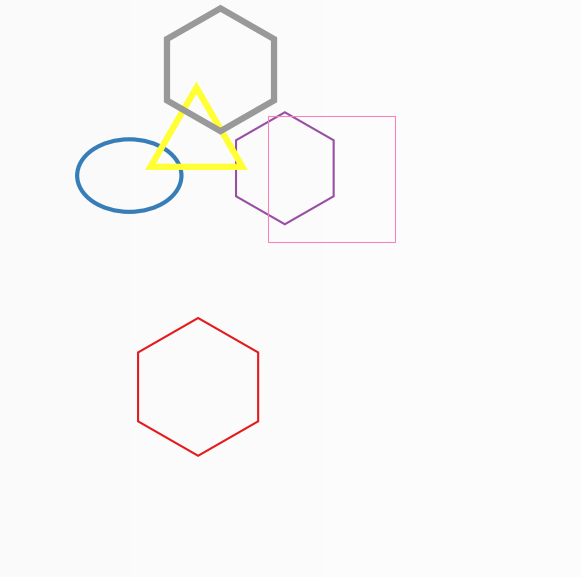[{"shape": "hexagon", "thickness": 1, "radius": 0.6, "center": [0.341, 0.329]}, {"shape": "oval", "thickness": 2, "radius": 0.45, "center": [0.222, 0.695]}, {"shape": "hexagon", "thickness": 1, "radius": 0.48, "center": [0.49, 0.708]}, {"shape": "triangle", "thickness": 3, "radius": 0.46, "center": [0.338, 0.756]}, {"shape": "square", "thickness": 0.5, "radius": 0.55, "center": [0.571, 0.689]}, {"shape": "hexagon", "thickness": 3, "radius": 0.53, "center": [0.379, 0.878]}]